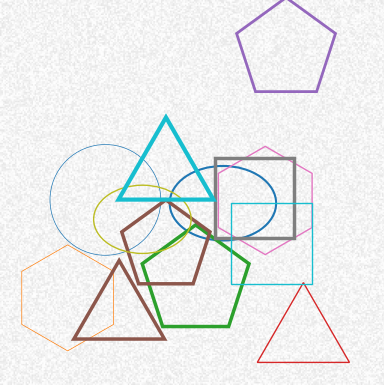[{"shape": "circle", "thickness": 0.5, "radius": 0.72, "center": [0.274, 0.481]}, {"shape": "oval", "thickness": 1.5, "radius": 0.69, "center": [0.579, 0.472]}, {"shape": "hexagon", "thickness": 0.5, "radius": 0.69, "center": [0.176, 0.226]}, {"shape": "pentagon", "thickness": 2.5, "radius": 0.73, "center": [0.508, 0.27]}, {"shape": "triangle", "thickness": 1, "radius": 0.69, "center": [0.788, 0.128]}, {"shape": "pentagon", "thickness": 2, "radius": 0.68, "center": [0.743, 0.871]}, {"shape": "pentagon", "thickness": 2.5, "radius": 0.6, "center": [0.431, 0.36]}, {"shape": "triangle", "thickness": 2.5, "radius": 0.68, "center": [0.309, 0.187]}, {"shape": "hexagon", "thickness": 1, "radius": 0.7, "center": [0.689, 0.479]}, {"shape": "square", "thickness": 2.5, "radius": 0.52, "center": [0.661, 0.485]}, {"shape": "oval", "thickness": 1, "radius": 0.63, "center": [0.37, 0.43]}, {"shape": "square", "thickness": 1, "radius": 0.53, "center": [0.705, 0.368]}, {"shape": "triangle", "thickness": 3, "radius": 0.71, "center": [0.431, 0.553]}]